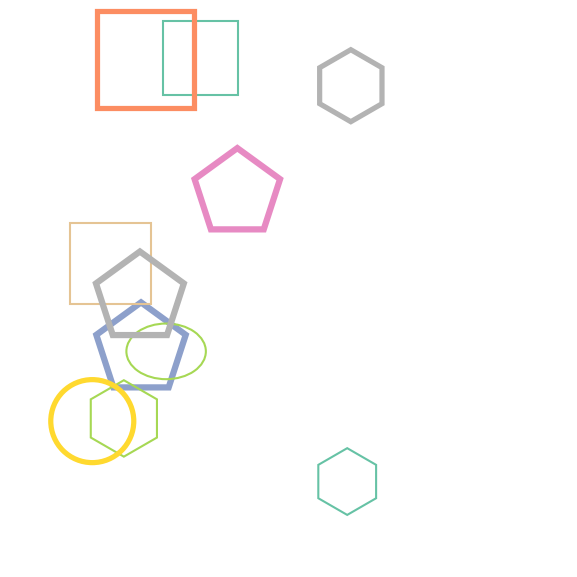[{"shape": "square", "thickness": 1, "radius": 0.32, "center": [0.348, 0.899]}, {"shape": "hexagon", "thickness": 1, "radius": 0.29, "center": [0.601, 0.165]}, {"shape": "square", "thickness": 2.5, "radius": 0.42, "center": [0.252, 0.896]}, {"shape": "pentagon", "thickness": 3, "radius": 0.41, "center": [0.244, 0.394]}, {"shape": "pentagon", "thickness": 3, "radius": 0.39, "center": [0.411, 0.665]}, {"shape": "oval", "thickness": 1, "radius": 0.34, "center": [0.288, 0.391]}, {"shape": "hexagon", "thickness": 1, "radius": 0.33, "center": [0.214, 0.275]}, {"shape": "circle", "thickness": 2.5, "radius": 0.36, "center": [0.16, 0.27]}, {"shape": "square", "thickness": 1, "radius": 0.35, "center": [0.191, 0.543]}, {"shape": "hexagon", "thickness": 2.5, "radius": 0.31, "center": [0.607, 0.851]}, {"shape": "pentagon", "thickness": 3, "radius": 0.4, "center": [0.242, 0.484]}]